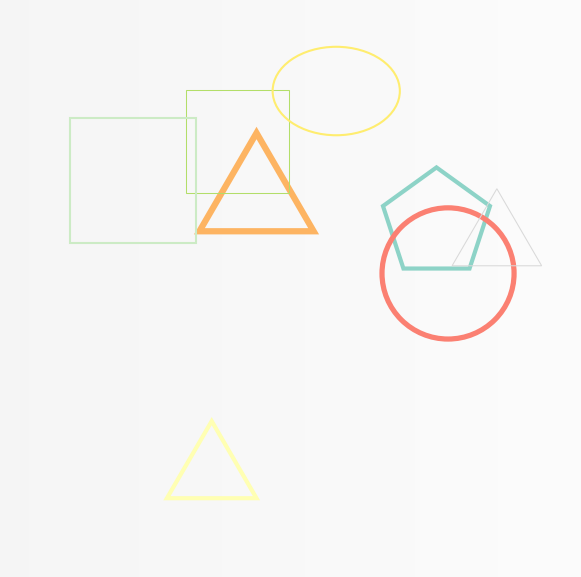[{"shape": "pentagon", "thickness": 2, "radius": 0.48, "center": [0.751, 0.612]}, {"shape": "triangle", "thickness": 2, "radius": 0.44, "center": [0.364, 0.181]}, {"shape": "circle", "thickness": 2.5, "radius": 0.57, "center": [0.771, 0.526]}, {"shape": "triangle", "thickness": 3, "radius": 0.57, "center": [0.441, 0.655]}, {"shape": "square", "thickness": 0.5, "radius": 0.44, "center": [0.408, 0.754]}, {"shape": "triangle", "thickness": 0.5, "radius": 0.44, "center": [0.855, 0.583]}, {"shape": "square", "thickness": 1, "radius": 0.54, "center": [0.229, 0.686]}, {"shape": "oval", "thickness": 1, "radius": 0.55, "center": [0.578, 0.842]}]